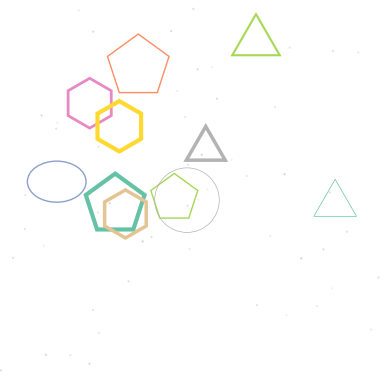[{"shape": "triangle", "thickness": 0.5, "radius": 0.32, "center": [0.871, 0.47]}, {"shape": "pentagon", "thickness": 3, "radius": 0.4, "center": [0.299, 0.469]}, {"shape": "pentagon", "thickness": 1, "radius": 0.42, "center": [0.359, 0.827]}, {"shape": "oval", "thickness": 1, "radius": 0.38, "center": [0.147, 0.528]}, {"shape": "hexagon", "thickness": 2, "radius": 0.32, "center": [0.233, 0.732]}, {"shape": "triangle", "thickness": 1.5, "radius": 0.36, "center": [0.665, 0.892]}, {"shape": "pentagon", "thickness": 1, "radius": 0.32, "center": [0.453, 0.485]}, {"shape": "hexagon", "thickness": 3, "radius": 0.33, "center": [0.31, 0.672]}, {"shape": "hexagon", "thickness": 2.5, "radius": 0.31, "center": [0.326, 0.444]}, {"shape": "circle", "thickness": 0.5, "radius": 0.42, "center": [0.486, 0.48]}, {"shape": "triangle", "thickness": 2.5, "radius": 0.29, "center": [0.534, 0.613]}]